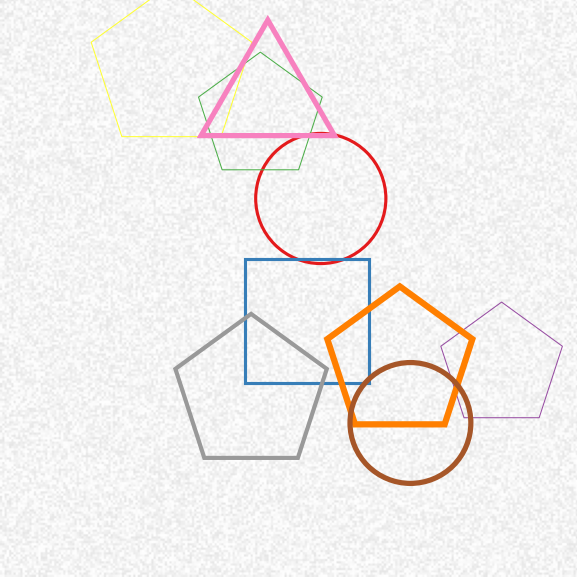[{"shape": "circle", "thickness": 1.5, "radius": 0.56, "center": [0.555, 0.655]}, {"shape": "square", "thickness": 1.5, "radius": 0.54, "center": [0.532, 0.443]}, {"shape": "pentagon", "thickness": 0.5, "radius": 0.56, "center": [0.451, 0.796]}, {"shape": "pentagon", "thickness": 0.5, "radius": 0.55, "center": [0.869, 0.365]}, {"shape": "pentagon", "thickness": 3, "radius": 0.66, "center": [0.692, 0.371]}, {"shape": "pentagon", "thickness": 0.5, "radius": 0.73, "center": [0.297, 0.881]}, {"shape": "circle", "thickness": 2.5, "radius": 0.52, "center": [0.711, 0.267]}, {"shape": "triangle", "thickness": 2.5, "radius": 0.67, "center": [0.464, 0.831]}, {"shape": "pentagon", "thickness": 2, "radius": 0.69, "center": [0.435, 0.318]}]